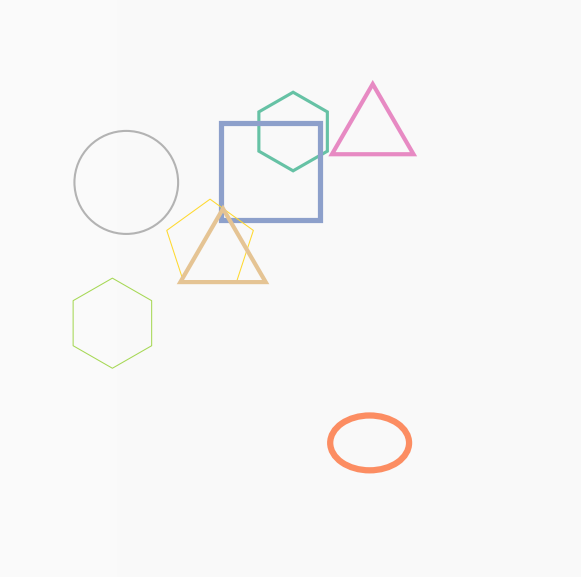[{"shape": "hexagon", "thickness": 1.5, "radius": 0.34, "center": [0.504, 0.771]}, {"shape": "oval", "thickness": 3, "radius": 0.34, "center": [0.636, 0.232]}, {"shape": "square", "thickness": 2.5, "radius": 0.42, "center": [0.466, 0.702]}, {"shape": "triangle", "thickness": 2, "radius": 0.41, "center": [0.641, 0.773]}, {"shape": "hexagon", "thickness": 0.5, "radius": 0.39, "center": [0.193, 0.439]}, {"shape": "pentagon", "thickness": 0.5, "radius": 0.39, "center": [0.361, 0.576]}, {"shape": "triangle", "thickness": 2, "radius": 0.42, "center": [0.384, 0.553]}, {"shape": "circle", "thickness": 1, "radius": 0.45, "center": [0.217, 0.683]}]